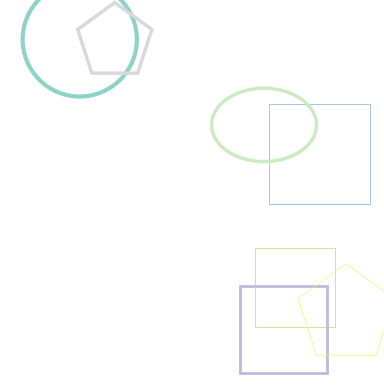[{"shape": "circle", "thickness": 3, "radius": 0.74, "center": [0.207, 0.898]}, {"shape": "square", "thickness": 2, "radius": 0.56, "center": [0.736, 0.144]}, {"shape": "square", "thickness": 0.5, "radius": 0.65, "center": [0.83, 0.599]}, {"shape": "square", "thickness": 0.5, "radius": 0.52, "center": [0.766, 0.253]}, {"shape": "pentagon", "thickness": 2.5, "radius": 0.51, "center": [0.298, 0.892]}, {"shape": "oval", "thickness": 2.5, "radius": 0.68, "center": [0.686, 0.676]}, {"shape": "pentagon", "thickness": 0.5, "radius": 0.66, "center": [0.899, 0.184]}]